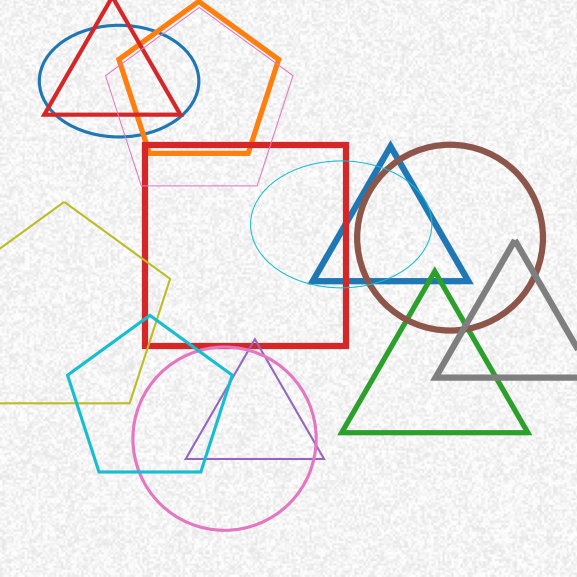[{"shape": "oval", "thickness": 1.5, "radius": 0.69, "center": [0.206, 0.859]}, {"shape": "triangle", "thickness": 3, "radius": 0.78, "center": [0.676, 0.59]}, {"shape": "pentagon", "thickness": 2.5, "radius": 0.73, "center": [0.344, 0.851]}, {"shape": "triangle", "thickness": 2.5, "radius": 0.93, "center": [0.753, 0.343]}, {"shape": "square", "thickness": 3, "radius": 0.87, "center": [0.425, 0.574]}, {"shape": "triangle", "thickness": 2, "radius": 0.68, "center": [0.195, 0.869]}, {"shape": "triangle", "thickness": 1, "radius": 0.69, "center": [0.441, 0.273]}, {"shape": "circle", "thickness": 3, "radius": 0.8, "center": [0.779, 0.588]}, {"shape": "circle", "thickness": 1.5, "radius": 0.79, "center": [0.389, 0.239]}, {"shape": "pentagon", "thickness": 0.5, "radius": 0.85, "center": [0.345, 0.815]}, {"shape": "triangle", "thickness": 3, "radius": 0.79, "center": [0.892, 0.425]}, {"shape": "pentagon", "thickness": 1, "radius": 0.96, "center": [0.111, 0.457]}, {"shape": "oval", "thickness": 0.5, "radius": 0.78, "center": [0.591, 0.611]}, {"shape": "pentagon", "thickness": 1.5, "radius": 0.75, "center": [0.26, 0.303]}]